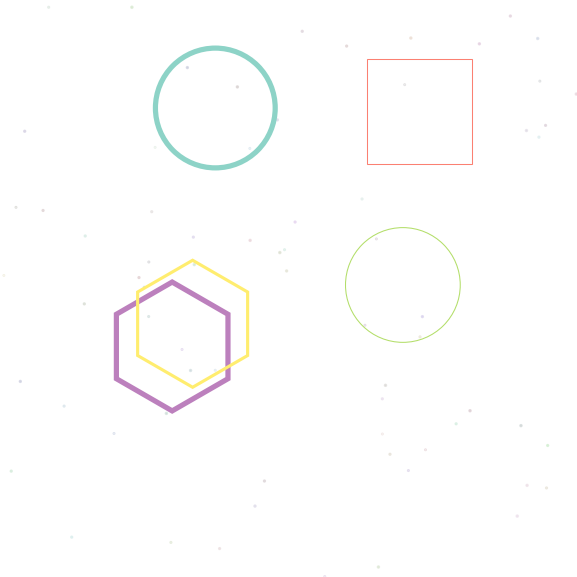[{"shape": "circle", "thickness": 2.5, "radius": 0.52, "center": [0.373, 0.812]}, {"shape": "square", "thickness": 0.5, "radius": 0.45, "center": [0.727, 0.806]}, {"shape": "circle", "thickness": 0.5, "radius": 0.5, "center": [0.698, 0.506]}, {"shape": "hexagon", "thickness": 2.5, "radius": 0.56, "center": [0.298, 0.399]}, {"shape": "hexagon", "thickness": 1.5, "radius": 0.55, "center": [0.334, 0.438]}]